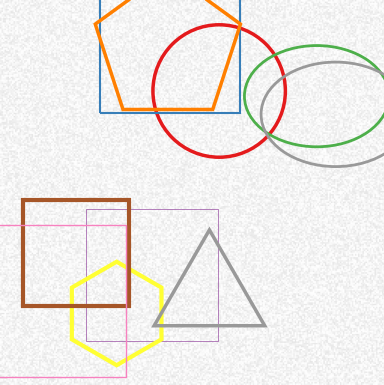[{"shape": "circle", "thickness": 2.5, "radius": 0.86, "center": [0.569, 0.764]}, {"shape": "square", "thickness": 1.5, "radius": 0.91, "center": [0.441, 0.888]}, {"shape": "oval", "thickness": 2, "radius": 0.94, "center": [0.823, 0.75]}, {"shape": "square", "thickness": 0.5, "radius": 0.86, "center": [0.395, 0.286]}, {"shape": "pentagon", "thickness": 2.5, "radius": 0.99, "center": [0.436, 0.876]}, {"shape": "hexagon", "thickness": 3, "radius": 0.67, "center": [0.303, 0.186]}, {"shape": "square", "thickness": 3, "radius": 0.68, "center": [0.197, 0.343]}, {"shape": "square", "thickness": 1, "radius": 0.99, "center": [0.131, 0.217]}, {"shape": "oval", "thickness": 2, "radius": 0.97, "center": [0.872, 0.703]}, {"shape": "triangle", "thickness": 2.5, "radius": 0.83, "center": [0.544, 0.237]}]